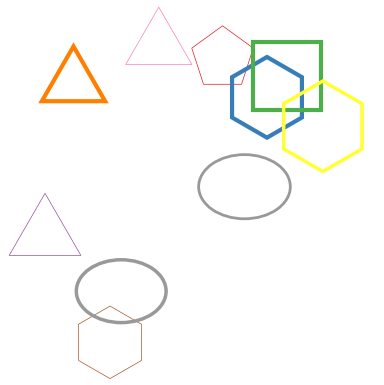[{"shape": "pentagon", "thickness": 0.5, "radius": 0.42, "center": [0.578, 0.849]}, {"shape": "hexagon", "thickness": 3, "radius": 0.52, "center": [0.693, 0.747]}, {"shape": "square", "thickness": 3, "radius": 0.44, "center": [0.746, 0.802]}, {"shape": "triangle", "thickness": 0.5, "radius": 0.54, "center": [0.117, 0.39]}, {"shape": "triangle", "thickness": 3, "radius": 0.47, "center": [0.191, 0.785]}, {"shape": "hexagon", "thickness": 2.5, "radius": 0.59, "center": [0.839, 0.672]}, {"shape": "hexagon", "thickness": 0.5, "radius": 0.47, "center": [0.286, 0.111]}, {"shape": "triangle", "thickness": 0.5, "radius": 0.5, "center": [0.412, 0.882]}, {"shape": "oval", "thickness": 2, "radius": 0.6, "center": [0.635, 0.515]}, {"shape": "oval", "thickness": 2.5, "radius": 0.58, "center": [0.315, 0.244]}]